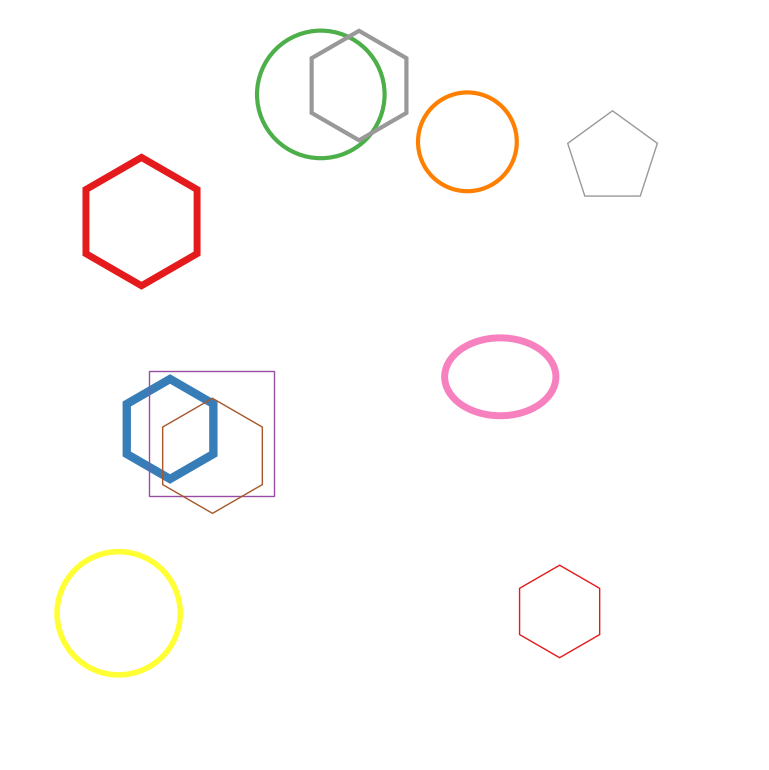[{"shape": "hexagon", "thickness": 2.5, "radius": 0.42, "center": [0.184, 0.712]}, {"shape": "hexagon", "thickness": 0.5, "radius": 0.3, "center": [0.727, 0.206]}, {"shape": "hexagon", "thickness": 3, "radius": 0.32, "center": [0.221, 0.443]}, {"shape": "circle", "thickness": 1.5, "radius": 0.41, "center": [0.417, 0.877]}, {"shape": "square", "thickness": 0.5, "radius": 0.41, "center": [0.274, 0.437]}, {"shape": "circle", "thickness": 1.5, "radius": 0.32, "center": [0.607, 0.816]}, {"shape": "circle", "thickness": 2, "radius": 0.4, "center": [0.154, 0.204]}, {"shape": "hexagon", "thickness": 0.5, "radius": 0.37, "center": [0.276, 0.408]}, {"shape": "oval", "thickness": 2.5, "radius": 0.36, "center": [0.65, 0.511]}, {"shape": "hexagon", "thickness": 1.5, "radius": 0.36, "center": [0.466, 0.889]}, {"shape": "pentagon", "thickness": 0.5, "radius": 0.31, "center": [0.795, 0.795]}]